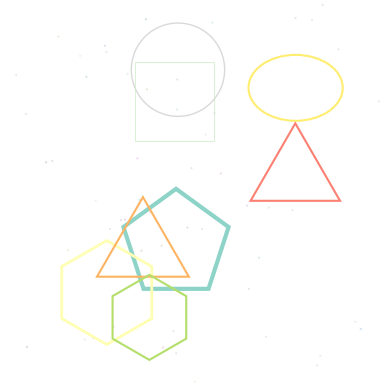[{"shape": "pentagon", "thickness": 3, "radius": 0.72, "center": [0.457, 0.366]}, {"shape": "hexagon", "thickness": 2, "radius": 0.68, "center": [0.277, 0.24]}, {"shape": "triangle", "thickness": 1.5, "radius": 0.67, "center": [0.767, 0.546]}, {"shape": "triangle", "thickness": 1.5, "radius": 0.69, "center": [0.371, 0.35]}, {"shape": "hexagon", "thickness": 1.5, "radius": 0.55, "center": [0.388, 0.176]}, {"shape": "circle", "thickness": 1, "radius": 0.61, "center": [0.462, 0.819]}, {"shape": "square", "thickness": 0.5, "radius": 0.51, "center": [0.454, 0.735]}, {"shape": "oval", "thickness": 1.5, "radius": 0.61, "center": [0.768, 0.772]}]